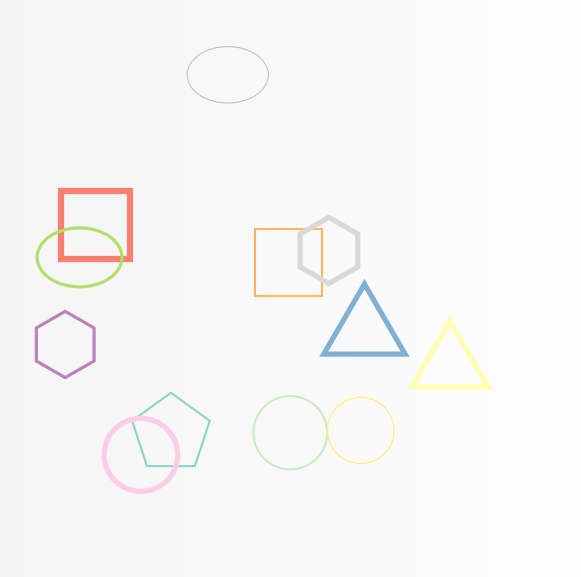[{"shape": "pentagon", "thickness": 1, "radius": 0.35, "center": [0.294, 0.249]}, {"shape": "triangle", "thickness": 2.5, "radius": 0.38, "center": [0.774, 0.367]}, {"shape": "oval", "thickness": 0.5, "radius": 0.35, "center": [0.392, 0.87]}, {"shape": "square", "thickness": 3, "radius": 0.3, "center": [0.165, 0.61]}, {"shape": "triangle", "thickness": 2.5, "radius": 0.4, "center": [0.627, 0.426]}, {"shape": "square", "thickness": 1, "radius": 0.29, "center": [0.497, 0.544]}, {"shape": "oval", "thickness": 1.5, "radius": 0.36, "center": [0.137, 0.553]}, {"shape": "circle", "thickness": 2.5, "radius": 0.32, "center": [0.242, 0.211]}, {"shape": "hexagon", "thickness": 2.5, "radius": 0.29, "center": [0.566, 0.565]}, {"shape": "hexagon", "thickness": 1.5, "radius": 0.29, "center": [0.112, 0.403]}, {"shape": "circle", "thickness": 1, "radius": 0.32, "center": [0.499, 0.25]}, {"shape": "circle", "thickness": 0.5, "radius": 0.29, "center": [0.621, 0.254]}]